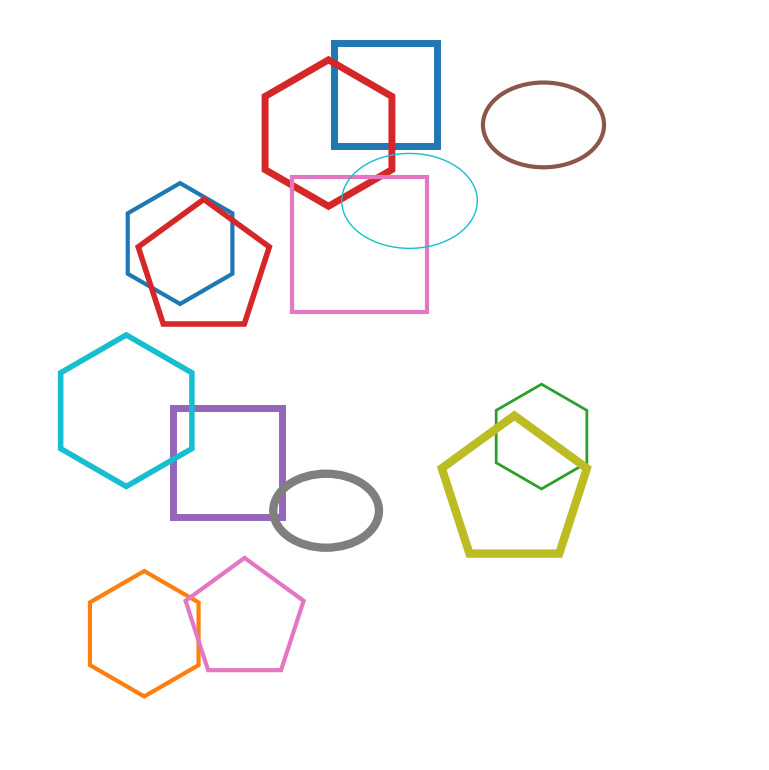[{"shape": "hexagon", "thickness": 1.5, "radius": 0.39, "center": [0.234, 0.684]}, {"shape": "square", "thickness": 2.5, "radius": 0.33, "center": [0.5, 0.877]}, {"shape": "hexagon", "thickness": 1.5, "radius": 0.41, "center": [0.187, 0.177]}, {"shape": "hexagon", "thickness": 1, "radius": 0.34, "center": [0.703, 0.433]}, {"shape": "hexagon", "thickness": 2.5, "radius": 0.48, "center": [0.427, 0.827]}, {"shape": "pentagon", "thickness": 2, "radius": 0.45, "center": [0.265, 0.652]}, {"shape": "square", "thickness": 2.5, "radius": 0.35, "center": [0.296, 0.399]}, {"shape": "oval", "thickness": 1.5, "radius": 0.39, "center": [0.706, 0.838]}, {"shape": "pentagon", "thickness": 1.5, "radius": 0.4, "center": [0.318, 0.195]}, {"shape": "square", "thickness": 1.5, "radius": 0.44, "center": [0.467, 0.683]}, {"shape": "oval", "thickness": 3, "radius": 0.34, "center": [0.424, 0.337]}, {"shape": "pentagon", "thickness": 3, "radius": 0.5, "center": [0.668, 0.361]}, {"shape": "oval", "thickness": 0.5, "radius": 0.44, "center": [0.532, 0.739]}, {"shape": "hexagon", "thickness": 2, "radius": 0.49, "center": [0.164, 0.467]}]